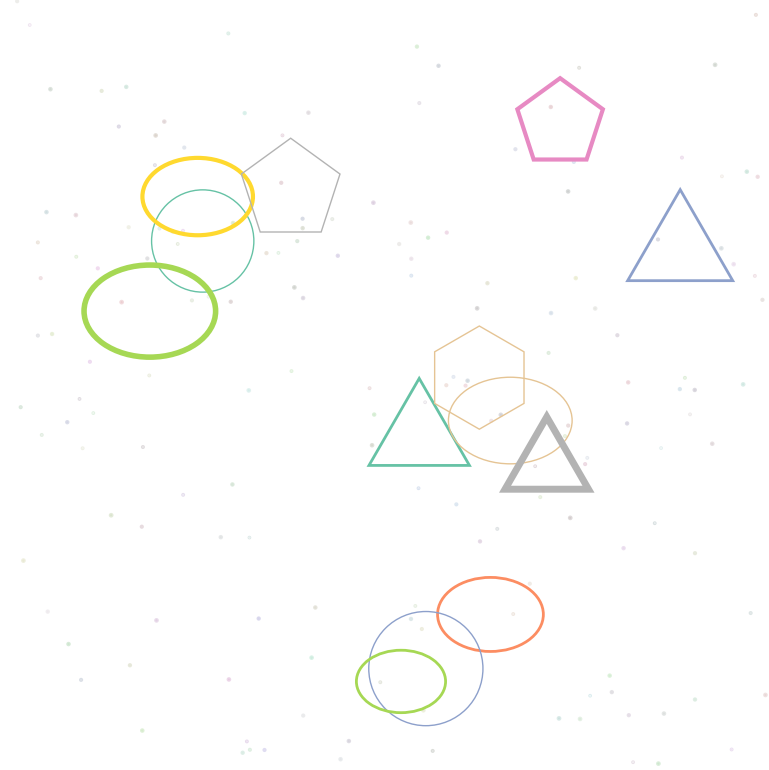[{"shape": "triangle", "thickness": 1, "radius": 0.38, "center": [0.544, 0.433]}, {"shape": "circle", "thickness": 0.5, "radius": 0.33, "center": [0.263, 0.687]}, {"shape": "oval", "thickness": 1, "radius": 0.34, "center": [0.637, 0.202]}, {"shape": "triangle", "thickness": 1, "radius": 0.39, "center": [0.883, 0.675]}, {"shape": "circle", "thickness": 0.5, "radius": 0.37, "center": [0.553, 0.132]}, {"shape": "pentagon", "thickness": 1.5, "radius": 0.29, "center": [0.727, 0.84]}, {"shape": "oval", "thickness": 2, "radius": 0.43, "center": [0.195, 0.596]}, {"shape": "oval", "thickness": 1, "radius": 0.29, "center": [0.521, 0.115]}, {"shape": "oval", "thickness": 1.5, "radius": 0.36, "center": [0.257, 0.745]}, {"shape": "oval", "thickness": 0.5, "radius": 0.4, "center": [0.663, 0.454]}, {"shape": "hexagon", "thickness": 0.5, "radius": 0.34, "center": [0.623, 0.51]}, {"shape": "pentagon", "thickness": 0.5, "radius": 0.34, "center": [0.378, 0.753]}, {"shape": "triangle", "thickness": 2.5, "radius": 0.31, "center": [0.71, 0.396]}]